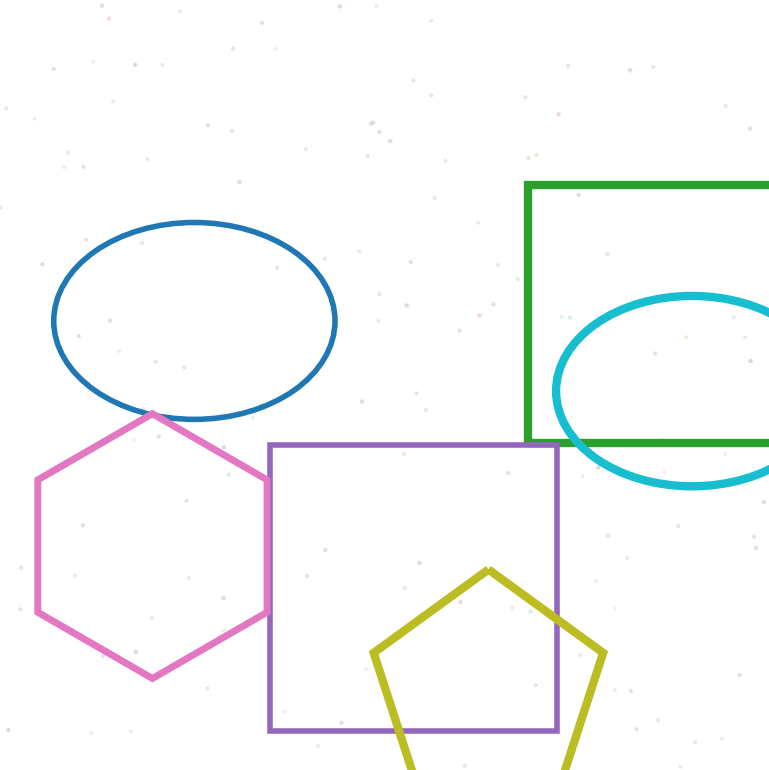[{"shape": "oval", "thickness": 2, "radius": 0.91, "center": [0.252, 0.583]}, {"shape": "square", "thickness": 3, "radius": 0.84, "center": [0.854, 0.592]}, {"shape": "square", "thickness": 2, "radius": 0.93, "center": [0.537, 0.236]}, {"shape": "hexagon", "thickness": 2.5, "radius": 0.86, "center": [0.198, 0.291]}, {"shape": "pentagon", "thickness": 3, "radius": 0.78, "center": [0.634, 0.104]}, {"shape": "oval", "thickness": 3, "radius": 0.88, "center": [0.899, 0.492]}]